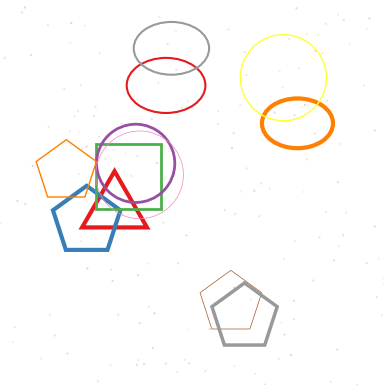[{"shape": "oval", "thickness": 1.5, "radius": 0.51, "center": [0.431, 0.778]}, {"shape": "triangle", "thickness": 3, "radius": 0.49, "center": [0.298, 0.458]}, {"shape": "pentagon", "thickness": 3, "radius": 0.46, "center": [0.225, 0.425]}, {"shape": "square", "thickness": 2, "radius": 0.42, "center": [0.333, 0.542]}, {"shape": "circle", "thickness": 2, "radius": 0.51, "center": [0.352, 0.576]}, {"shape": "pentagon", "thickness": 1, "radius": 0.41, "center": [0.172, 0.555]}, {"shape": "oval", "thickness": 3, "radius": 0.46, "center": [0.773, 0.68]}, {"shape": "circle", "thickness": 1, "radius": 0.56, "center": [0.736, 0.798]}, {"shape": "pentagon", "thickness": 0.5, "radius": 0.42, "center": [0.6, 0.214]}, {"shape": "circle", "thickness": 0.5, "radius": 0.57, "center": [0.363, 0.546]}, {"shape": "pentagon", "thickness": 2.5, "radius": 0.45, "center": [0.635, 0.176]}, {"shape": "oval", "thickness": 1.5, "radius": 0.49, "center": [0.445, 0.874]}]